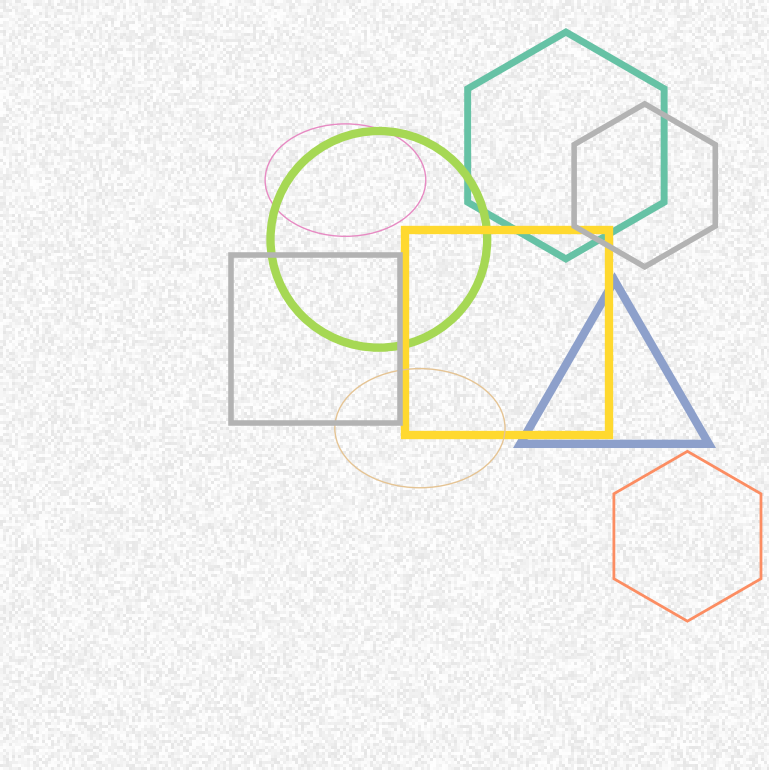[{"shape": "hexagon", "thickness": 2.5, "radius": 0.74, "center": [0.735, 0.811]}, {"shape": "hexagon", "thickness": 1, "radius": 0.55, "center": [0.893, 0.304]}, {"shape": "triangle", "thickness": 3, "radius": 0.71, "center": [0.798, 0.494]}, {"shape": "oval", "thickness": 0.5, "radius": 0.52, "center": [0.449, 0.766]}, {"shape": "circle", "thickness": 3, "radius": 0.7, "center": [0.492, 0.689]}, {"shape": "square", "thickness": 3, "radius": 0.66, "center": [0.658, 0.568]}, {"shape": "oval", "thickness": 0.5, "radius": 0.55, "center": [0.545, 0.444]}, {"shape": "square", "thickness": 2, "radius": 0.55, "center": [0.41, 0.56]}, {"shape": "hexagon", "thickness": 2, "radius": 0.53, "center": [0.837, 0.759]}]